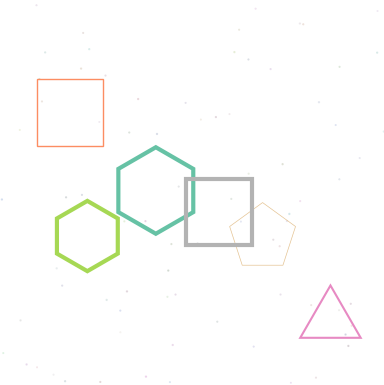[{"shape": "hexagon", "thickness": 3, "radius": 0.56, "center": [0.405, 0.505]}, {"shape": "square", "thickness": 1, "radius": 0.43, "center": [0.182, 0.707]}, {"shape": "triangle", "thickness": 1.5, "radius": 0.45, "center": [0.858, 0.168]}, {"shape": "hexagon", "thickness": 3, "radius": 0.46, "center": [0.227, 0.387]}, {"shape": "pentagon", "thickness": 0.5, "radius": 0.45, "center": [0.682, 0.384]}, {"shape": "square", "thickness": 3, "radius": 0.43, "center": [0.568, 0.449]}]